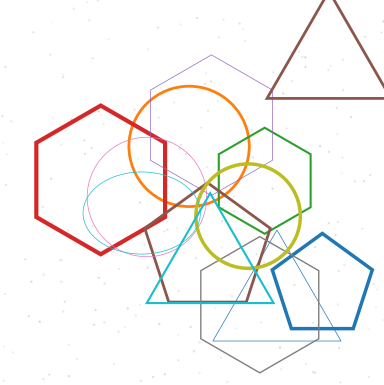[{"shape": "triangle", "thickness": 0.5, "radius": 0.96, "center": [0.719, 0.21]}, {"shape": "pentagon", "thickness": 2.5, "radius": 0.68, "center": [0.837, 0.257]}, {"shape": "circle", "thickness": 2, "radius": 0.78, "center": [0.491, 0.62]}, {"shape": "hexagon", "thickness": 1.5, "radius": 0.69, "center": [0.688, 0.53]}, {"shape": "hexagon", "thickness": 3, "radius": 0.97, "center": [0.262, 0.533]}, {"shape": "hexagon", "thickness": 0.5, "radius": 0.91, "center": [0.549, 0.675]}, {"shape": "triangle", "thickness": 2, "radius": 0.93, "center": [0.854, 0.837]}, {"shape": "pentagon", "thickness": 2, "radius": 0.86, "center": [0.539, 0.354]}, {"shape": "circle", "thickness": 0.5, "radius": 0.78, "center": [0.382, 0.488]}, {"shape": "hexagon", "thickness": 1, "radius": 0.88, "center": [0.675, 0.209]}, {"shape": "circle", "thickness": 2.5, "radius": 0.68, "center": [0.644, 0.439]}, {"shape": "oval", "thickness": 0.5, "radius": 0.76, "center": [0.368, 0.447]}, {"shape": "triangle", "thickness": 1.5, "radius": 0.95, "center": [0.546, 0.308]}]